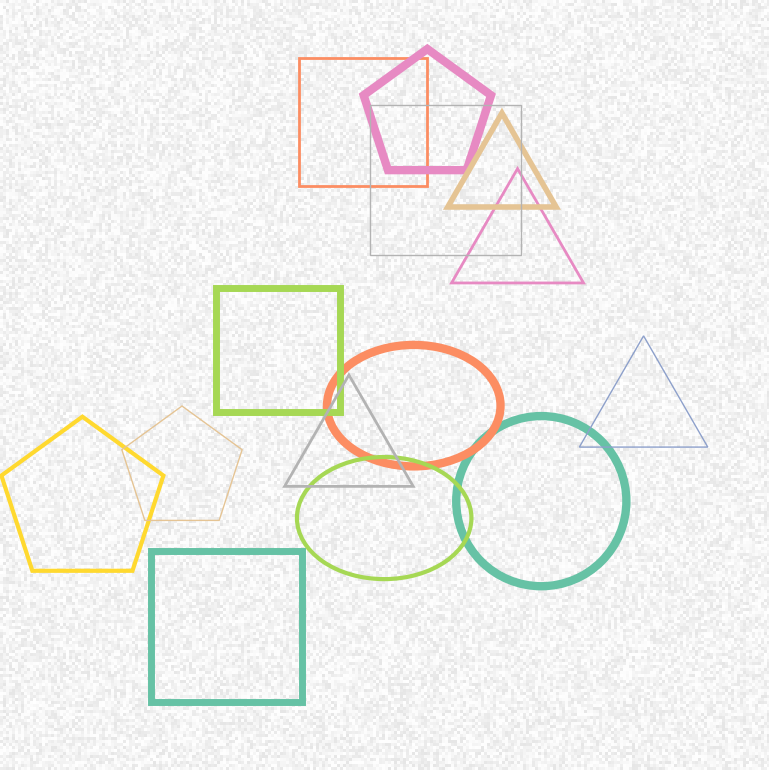[{"shape": "circle", "thickness": 3, "radius": 0.55, "center": [0.703, 0.349]}, {"shape": "square", "thickness": 2.5, "radius": 0.49, "center": [0.294, 0.187]}, {"shape": "square", "thickness": 1, "radius": 0.42, "center": [0.472, 0.842]}, {"shape": "oval", "thickness": 3, "radius": 0.56, "center": [0.537, 0.473]}, {"shape": "triangle", "thickness": 0.5, "radius": 0.48, "center": [0.836, 0.468]}, {"shape": "triangle", "thickness": 1, "radius": 0.49, "center": [0.672, 0.682]}, {"shape": "pentagon", "thickness": 3, "radius": 0.43, "center": [0.555, 0.849]}, {"shape": "square", "thickness": 2.5, "radius": 0.4, "center": [0.361, 0.546]}, {"shape": "oval", "thickness": 1.5, "radius": 0.57, "center": [0.499, 0.327]}, {"shape": "pentagon", "thickness": 1.5, "radius": 0.55, "center": [0.107, 0.348]}, {"shape": "triangle", "thickness": 2, "radius": 0.41, "center": [0.652, 0.772]}, {"shape": "pentagon", "thickness": 0.5, "radius": 0.41, "center": [0.236, 0.391]}, {"shape": "triangle", "thickness": 1, "radius": 0.48, "center": [0.453, 0.417]}, {"shape": "square", "thickness": 0.5, "radius": 0.49, "center": [0.579, 0.766]}]